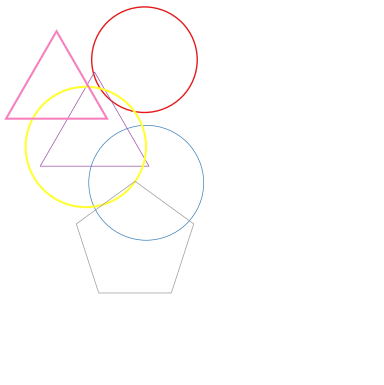[{"shape": "circle", "thickness": 1, "radius": 0.69, "center": [0.375, 0.845]}, {"shape": "circle", "thickness": 0.5, "radius": 0.75, "center": [0.38, 0.525]}, {"shape": "triangle", "thickness": 0.5, "radius": 0.82, "center": [0.246, 0.65]}, {"shape": "circle", "thickness": 1.5, "radius": 0.78, "center": [0.223, 0.618]}, {"shape": "triangle", "thickness": 1.5, "radius": 0.76, "center": [0.147, 0.767]}, {"shape": "pentagon", "thickness": 0.5, "radius": 0.8, "center": [0.351, 0.369]}]